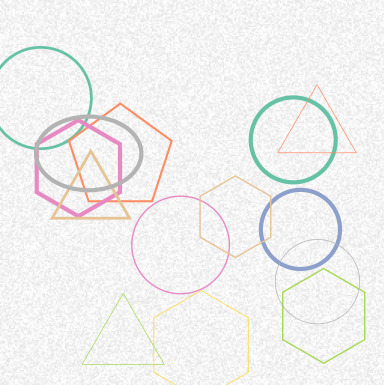[{"shape": "circle", "thickness": 2, "radius": 0.66, "center": [0.106, 0.745]}, {"shape": "circle", "thickness": 3, "radius": 0.55, "center": [0.762, 0.637]}, {"shape": "pentagon", "thickness": 1.5, "radius": 0.7, "center": [0.313, 0.591]}, {"shape": "triangle", "thickness": 0.5, "radius": 0.59, "center": [0.823, 0.662]}, {"shape": "circle", "thickness": 3, "radius": 0.51, "center": [0.78, 0.404]}, {"shape": "circle", "thickness": 1, "radius": 0.63, "center": [0.469, 0.364]}, {"shape": "hexagon", "thickness": 3, "radius": 0.62, "center": [0.204, 0.563]}, {"shape": "triangle", "thickness": 0.5, "radius": 0.62, "center": [0.32, 0.115]}, {"shape": "hexagon", "thickness": 1, "radius": 0.61, "center": [0.841, 0.179]}, {"shape": "hexagon", "thickness": 0.5, "radius": 0.71, "center": [0.522, 0.104]}, {"shape": "triangle", "thickness": 2, "radius": 0.58, "center": [0.236, 0.491]}, {"shape": "hexagon", "thickness": 1, "radius": 0.53, "center": [0.611, 0.437]}, {"shape": "oval", "thickness": 3, "radius": 0.68, "center": [0.23, 0.602]}, {"shape": "circle", "thickness": 0.5, "radius": 0.55, "center": [0.825, 0.268]}]